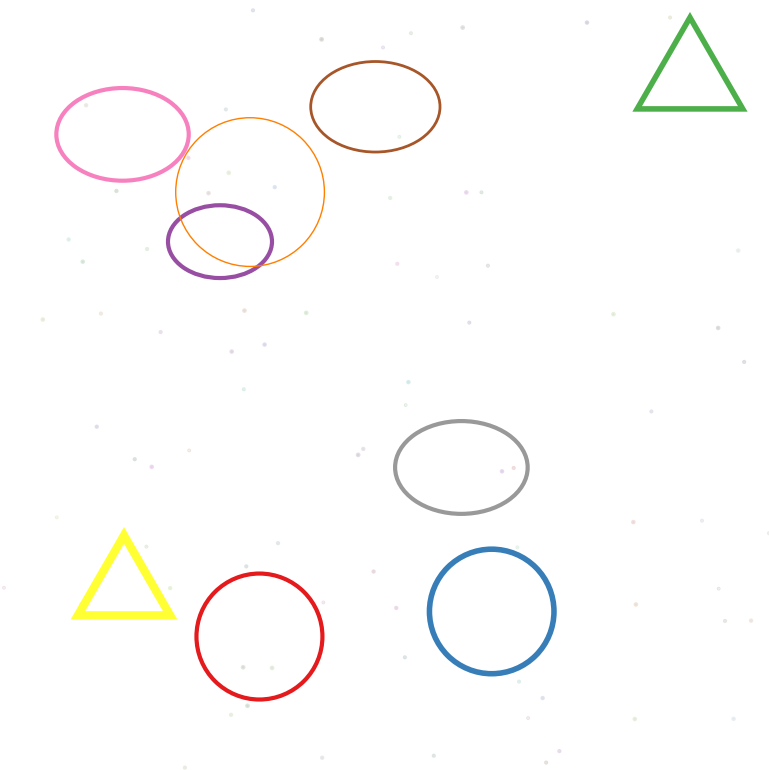[{"shape": "circle", "thickness": 1.5, "radius": 0.41, "center": [0.337, 0.173]}, {"shape": "circle", "thickness": 2, "radius": 0.4, "center": [0.639, 0.206]}, {"shape": "triangle", "thickness": 2, "radius": 0.4, "center": [0.896, 0.898]}, {"shape": "oval", "thickness": 1.5, "radius": 0.34, "center": [0.286, 0.686]}, {"shape": "circle", "thickness": 0.5, "radius": 0.48, "center": [0.325, 0.751]}, {"shape": "triangle", "thickness": 3, "radius": 0.35, "center": [0.161, 0.236]}, {"shape": "oval", "thickness": 1, "radius": 0.42, "center": [0.487, 0.861]}, {"shape": "oval", "thickness": 1.5, "radius": 0.43, "center": [0.159, 0.825]}, {"shape": "oval", "thickness": 1.5, "radius": 0.43, "center": [0.599, 0.393]}]